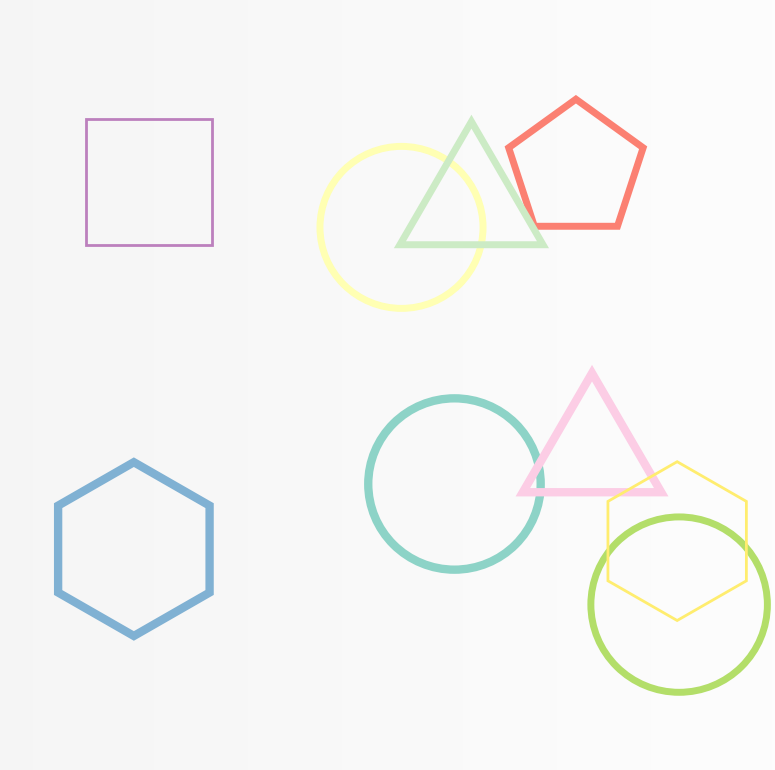[{"shape": "circle", "thickness": 3, "radius": 0.56, "center": [0.586, 0.371]}, {"shape": "circle", "thickness": 2.5, "radius": 0.53, "center": [0.518, 0.705]}, {"shape": "pentagon", "thickness": 2.5, "radius": 0.46, "center": [0.743, 0.78]}, {"shape": "hexagon", "thickness": 3, "radius": 0.56, "center": [0.173, 0.287]}, {"shape": "circle", "thickness": 2.5, "radius": 0.57, "center": [0.876, 0.215]}, {"shape": "triangle", "thickness": 3, "radius": 0.52, "center": [0.764, 0.412]}, {"shape": "square", "thickness": 1, "radius": 0.41, "center": [0.192, 0.764]}, {"shape": "triangle", "thickness": 2.5, "radius": 0.53, "center": [0.608, 0.735]}, {"shape": "hexagon", "thickness": 1, "radius": 0.52, "center": [0.874, 0.297]}]